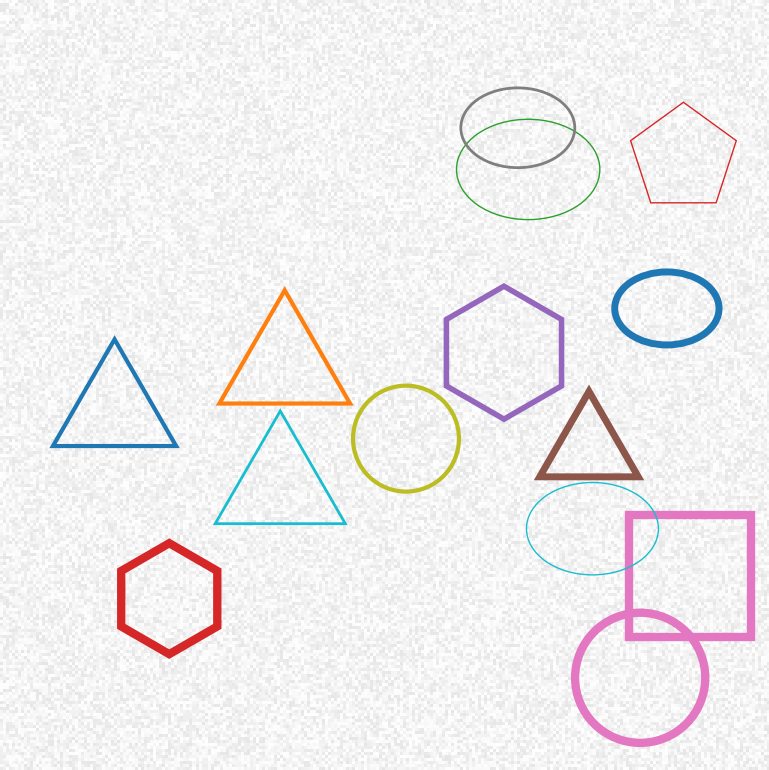[{"shape": "triangle", "thickness": 1.5, "radius": 0.46, "center": [0.149, 0.467]}, {"shape": "oval", "thickness": 2.5, "radius": 0.34, "center": [0.866, 0.599]}, {"shape": "triangle", "thickness": 1.5, "radius": 0.49, "center": [0.37, 0.525]}, {"shape": "oval", "thickness": 0.5, "radius": 0.47, "center": [0.686, 0.78]}, {"shape": "pentagon", "thickness": 0.5, "radius": 0.36, "center": [0.888, 0.795]}, {"shape": "hexagon", "thickness": 3, "radius": 0.36, "center": [0.22, 0.222]}, {"shape": "hexagon", "thickness": 2, "radius": 0.43, "center": [0.655, 0.542]}, {"shape": "triangle", "thickness": 2.5, "radius": 0.37, "center": [0.765, 0.418]}, {"shape": "circle", "thickness": 3, "radius": 0.42, "center": [0.831, 0.12]}, {"shape": "square", "thickness": 3, "radius": 0.39, "center": [0.896, 0.252]}, {"shape": "oval", "thickness": 1, "radius": 0.37, "center": [0.672, 0.834]}, {"shape": "circle", "thickness": 1.5, "radius": 0.34, "center": [0.527, 0.43]}, {"shape": "oval", "thickness": 0.5, "radius": 0.43, "center": [0.769, 0.313]}, {"shape": "triangle", "thickness": 1, "radius": 0.49, "center": [0.364, 0.369]}]